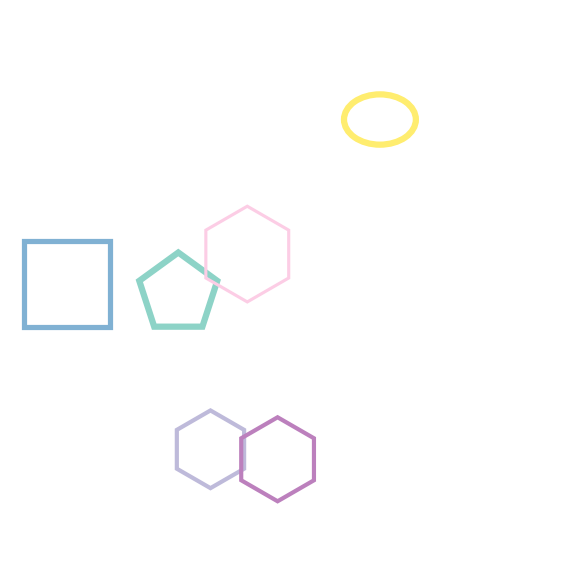[{"shape": "pentagon", "thickness": 3, "radius": 0.35, "center": [0.309, 0.491]}, {"shape": "hexagon", "thickness": 2, "radius": 0.34, "center": [0.364, 0.221]}, {"shape": "square", "thickness": 2.5, "radius": 0.37, "center": [0.116, 0.508]}, {"shape": "hexagon", "thickness": 1.5, "radius": 0.41, "center": [0.428, 0.559]}, {"shape": "hexagon", "thickness": 2, "radius": 0.36, "center": [0.481, 0.204]}, {"shape": "oval", "thickness": 3, "radius": 0.31, "center": [0.658, 0.792]}]